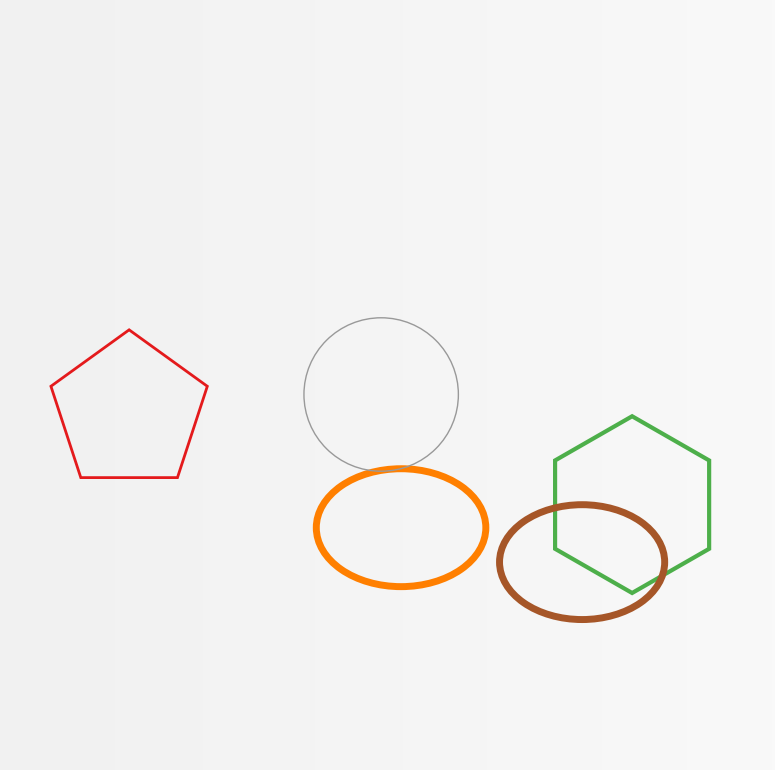[{"shape": "pentagon", "thickness": 1, "radius": 0.53, "center": [0.167, 0.466]}, {"shape": "hexagon", "thickness": 1.5, "radius": 0.57, "center": [0.816, 0.345]}, {"shape": "oval", "thickness": 2.5, "radius": 0.55, "center": [0.518, 0.315]}, {"shape": "oval", "thickness": 2.5, "radius": 0.53, "center": [0.751, 0.27]}, {"shape": "circle", "thickness": 0.5, "radius": 0.5, "center": [0.492, 0.488]}]